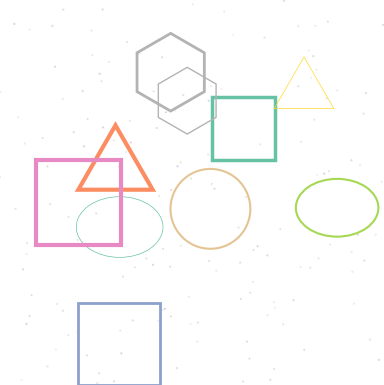[{"shape": "square", "thickness": 2.5, "radius": 0.41, "center": [0.633, 0.667]}, {"shape": "oval", "thickness": 0.5, "radius": 0.56, "center": [0.311, 0.41]}, {"shape": "triangle", "thickness": 3, "radius": 0.56, "center": [0.3, 0.563]}, {"shape": "square", "thickness": 2, "radius": 0.53, "center": [0.309, 0.107]}, {"shape": "square", "thickness": 3, "radius": 0.55, "center": [0.204, 0.474]}, {"shape": "oval", "thickness": 1.5, "radius": 0.54, "center": [0.876, 0.46]}, {"shape": "triangle", "thickness": 0.5, "radius": 0.45, "center": [0.79, 0.763]}, {"shape": "circle", "thickness": 1.5, "radius": 0.52, "center": [0.547, 0.458]}, {"shape": "hexagon", "thickness": 1, "radius": 0.43, "center": [0.486, 0.738]}, {"shape": "hexagon", "thickness": 2, "radius": 0.5, "center": [0.443, 0.812]}]